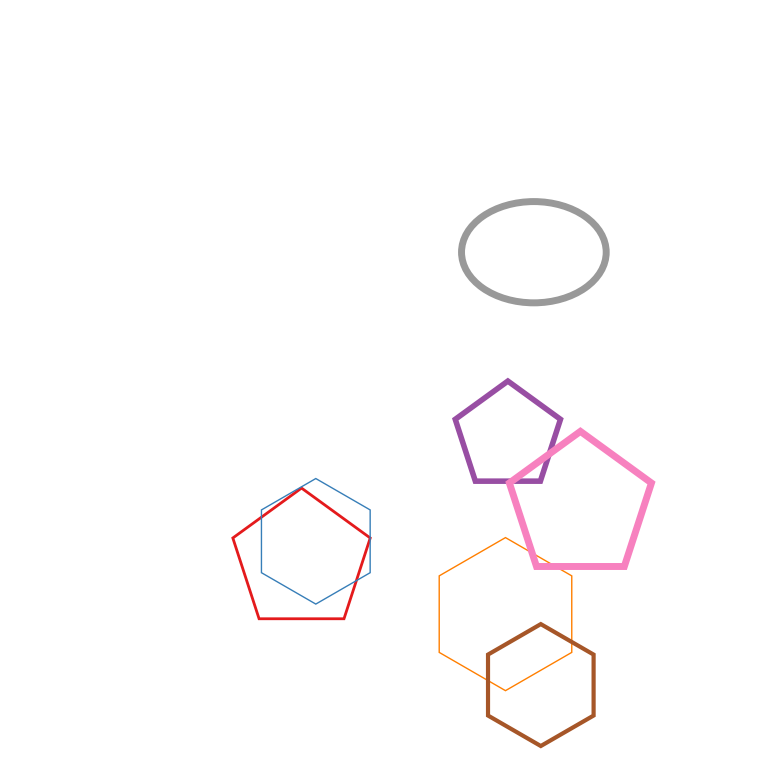[{"shape": "pentagon", "thickness": 1, "radius": 0.47, "center": [0.392, 0.272]}, {"shape": "hexagon", "thickness": 0.5, "radius": 0.41, "center": [0.41, 0.297]}, {"shape": "pentagon", "thickness": 2, "radius": 0.36, "center": [0.66, 0.433]}, {"shape": "hexagon", "thickness": 0.5, "radius": 0.5, "center": [0.656, 0.202]}, {"shape": "hexagon", "thickness": 1.5, "radius": 0.4, "center": [0.702, 0.11]}, {"shape": "pentagon", "thickness": 2.5, "radius": 0.48, "center": [0.754, 0.343]}, {"shape": "oval", "thickness": 2.5, "radius": 0.47, "center": [0.693, 0.672]}]